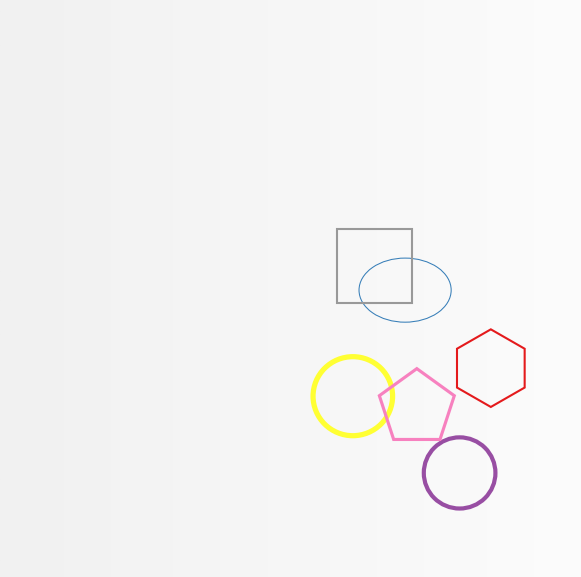[{"shape": "hexagon", "thickness": 1, "radius": 0.34, "center": [0.844, 0.362]}, {"shape": "oval", "thickness": 0.5, "radius": 0.4, "center": [0.697, 0.497]}, {"shape": "circle", "thickness": 2, "radius": 0.31, "center": [0.791, 0.18]}, {"shape": "circle", "thickness": 2.5, "radius": 0.34, "center": [0.607, 0.313]}, {"shape": "pentagon", "thickness": 1.5, "radius": 0.34, "center": [0.717, 0.293]}, {"shape": "square", "thickness": 1, "radius": 0.32, "center": [0.644, 0.539]}]